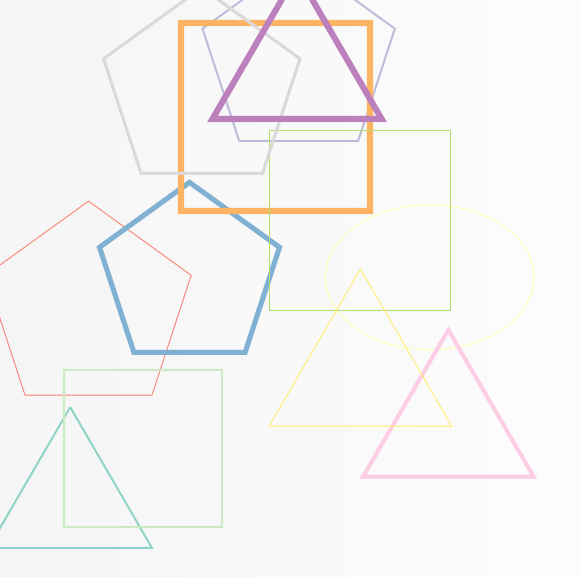[{"shape": "triangle", "thickness": 1, "radius": 0.81, "center": [0.121, 0.132]}, {"shape": "oval", "thickness": 0.5, "radius": 0.9, "center": [0.739, 0.519]}, {"shape": "pentagon", "thickness": 1, "radius": 0.87, "center": [0.514, 0.896]}, {"shape": "pentagon", "thickness": 0.5, "radius": 0.93, "center": [0.152, 0.465]}, {"shape": "pentagon", "thickness": 2.5, "radius": 0.81, "center": [0.326, 0.521]}, {"shape": "square", "thickness": 3, "radius": 0.81, "center": [0.474, 0.797]}, {"shape": "square", "thickness": 0.5, "radius": 0.78, "center": [0.618, 0.617]}, {"shape": "triangle", "thickness": 2, "radius": 0.85, "center": [0.771, 0.258]}, {"shape": "pentagon", "thickness": 1.5, "radius": 0.89, "center": [0.347, 0.843]}, {"shape": "triangle", "thickness": 3, "radius": 0.84, "center": [0.511, 0.877]}, {"shape": "square", "thickness": 1, "radius": 0.68, "center": [0.246, 0.223]}, {"shape": "triangle", "thickness": 0.5, "radius": 0.91, "center": [0.62, 0.352]}]